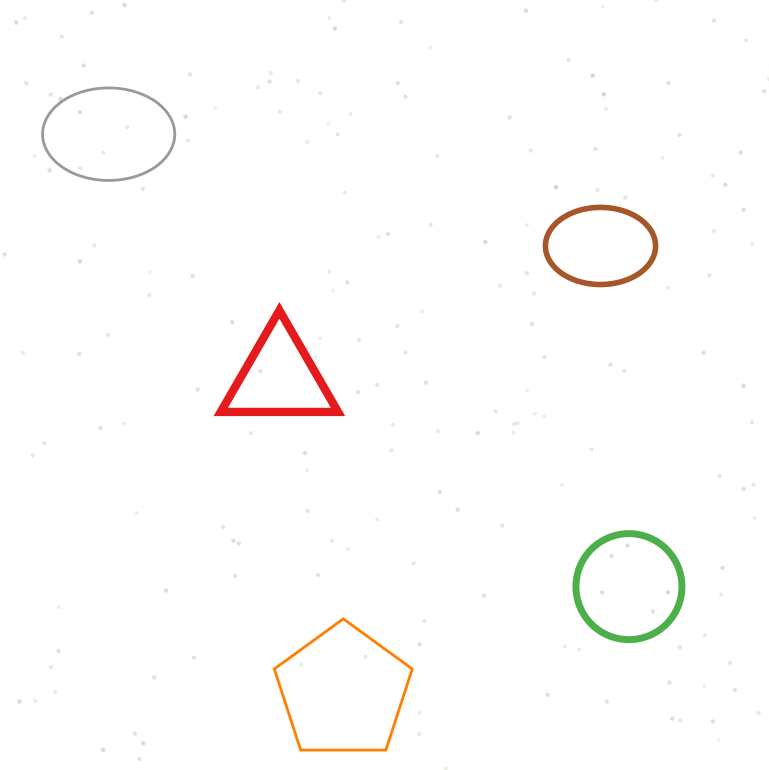[{"shape": "triangle", "thickness": 3, "radius": 0.44, "center": [0.363, 0.509]}, {"shape": "circle", "thickness": 2.5, "radius": 0.34, "center": [0.817, 0.238]}, {"shape": "pentagon", "thickness": 1, "radius": 0.47, "center": [0.446, 0.102]}, {"shape": "oval", "thickness": 2, "radius": 0.36, "center": [0.78, 0.681]}, {"shape": "oval", "thickness": 1, "radius": 0.43, "center": [0.141, 0.826]}]